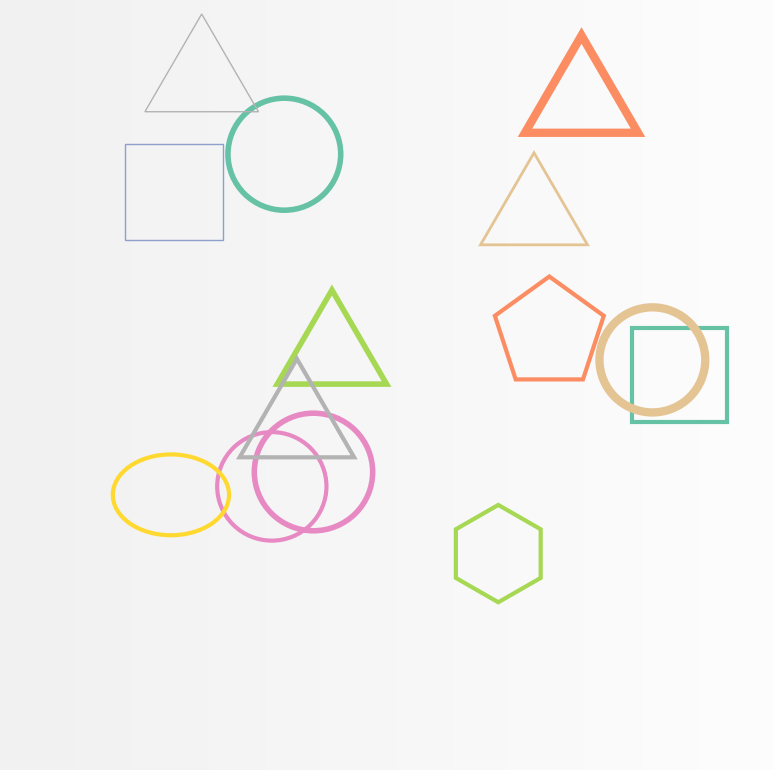[{"shape": "circle", "thickness": 2, "radius": 0.36, "center": [0.367, 0.8]}, {"shape": "square", "thickness": 1.5, "radius": 0.31, "center": [0.877, 0.513]}, {"shape": "triangle", "thickness": 3, "radius": 0.42, "center": [0.75, 0.87]}, {"shape": "pentagon", "thickness": 1.5, "radius": 0.37, "center": [0.709, 0.567]}, {"shape": "square", "thickness": 0.5, "radius": 0.31, "center": [0.225, 0.751]}, {"shape": "circle", "thickness": 1.5, "radius": 0.35, "center": [0.351, 0.368]}, {"shape": "circle", "thickness": 2, "radius": 0.38, "center": [0.405, 0.387]}, {"shape": "triangle", "thickness": 2, "radius": 0.41, "center": [0.428, 0.542]}, {"shape": "hexagon", "thickness": 1.5, "radius": 0.32, "center": [0.643, 0.281]}, {"shape": "oval", "thickness": 1.5, "radius": 0.37, "center": [0.221, 0.357]}, {"shape": "triangle", "thickness": 1, "radius": 0.4, "center": [0.689, 0.722]}, {"shape": "circle", "thickness": 3, "radius": 0.34, "center": [0.842, 0.533]}, {"shape": "triangle", "thickness": 0.5, "radius": 0.42, "center": [0.26, 0.897]}, {"shape": "triangle", "thickness": 1.5, "radius": 0.43, "center": [0.383, 0.449]}]